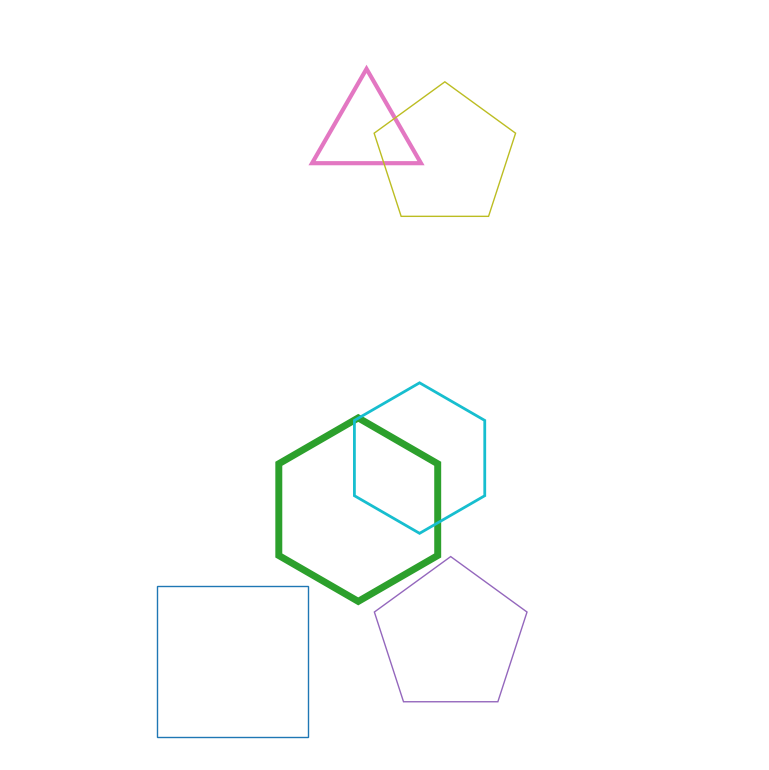[{"shape": "square", "thickness": 0.5, "radius": 0.49, "center": [0.302, 0.141]}, {"shape": "hexagon", "thickness": 2.5, "radius": 0.6, "center": [0.465, 0.338]}, {"shape": "pentagon", "thickness": 0.5, "radius": 0.52, "center": [0.585, 0.173]}, {"shape": "triangle", "thickness": 1.5, "radius": 0.41, "center": [0.476, 0.829]}, {"shape": "pentagon", "thickness": 0.5, "radius": 0.48, "center": [0.578, 0.797]}, {"shape": "hexagon", "thickness": 1, "radius": 0.49, "center": [0.545, 0.405]}]